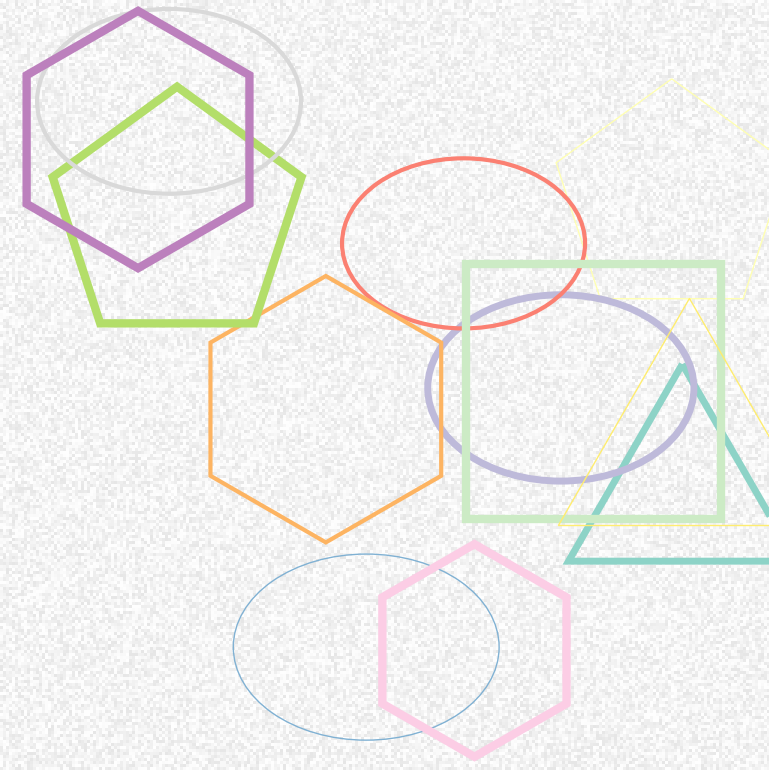[{"shape": "triangle", "thickness": 2.5, "radius": 0.85, "center": [0.886, 0.356]}, {"shape": "pentagon", "thickness": 0.5, "radius": 0.79, "center": [0.872, 0.74]}, {"shape": "oval", "thickness": 2.5, "radius": 0.86, "center": [0.728, 0.496]}, {"shape": "oval", "thickness": 1.5, "radius": 0.79, "center": [0.602, 0.684]}, {"shape": "oval", "thickness": 0.5, "radius": 0.86, "center": [0.476, 0.16]}, {"shape": "hexagon", "thickness": 1.5, "radius": 0.86, "center": [0.423, 0.469]}, {"shape": "pentagon", "thickness": 3, "radius": 0.85, "center": [0.23, 0.718]}, {"shape": "hexagon", "thickness": 3, "radius": 0.69, "center": [0.616, 0.155]}, {"shape": "oval", "thickness": 1.5, "radius": 0.86, "center": [0.22, 0.868]}, {"shape": "hexagon", "thickness": 3, "radius": 0.84, "center": [0.179, 0.819]}, {"shape": "square", "thickness": 3, "radius": 0.83, "center": [0.771, 0.491]}, {"shape": "triangle", "thickness": 0.5, "radius": 0.98, "center": [0.895, 0.416]}]